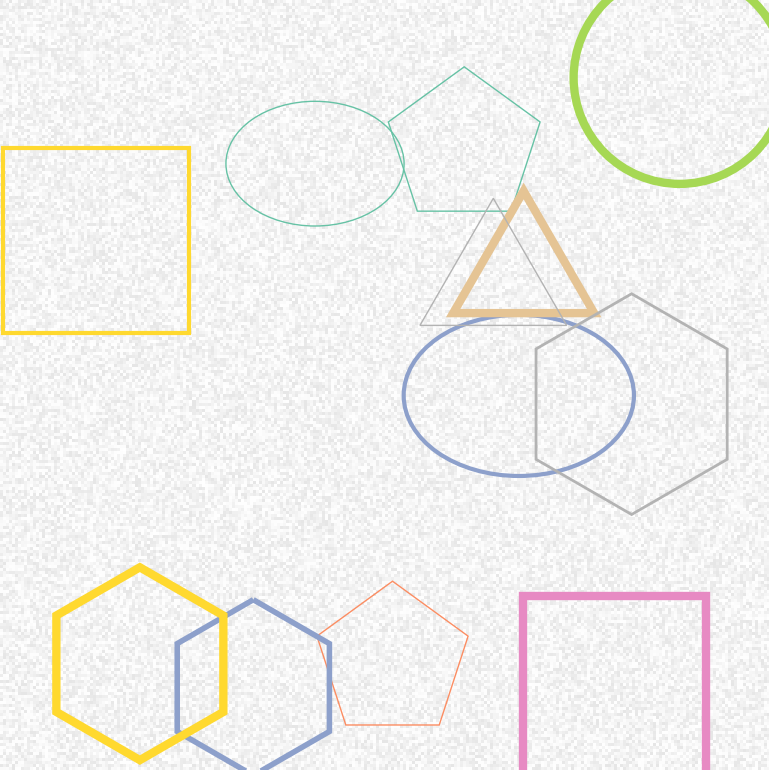[{"shape": "pentagon", "thickness": 0.5, "radius": 0.52, "center": [0.603, 0.81]}, {"shape": "oval", "thickness": 0.5, "radius": 0.58, "center": [0.409, 0.787]}, {"shape": "pentagon", "thickness": 0.5, "radius": 0.52, "center": [0.51, 0.142]}, {"shape": "hexagon", "thickness": 2, "radius": 0.57, "center": [0.329, 0.107]}, {"shape": "oval", "thickness": 1.5, "radius": 0.75, "center": [0.674, 0.487]}, {"shape": "square", "thickness": 3, "radius": 0.6, "center": [0.798, 0.107]}, {"shape": "circle", "thickness": 3, "radius": 0.69, "center": [0.883, 0.899]}, {"shape": "square", "thickness": 1.5, "radius": 0.6, "center": [0.125, 0.688]}, {"shape": "hexagon", "thickness": 3, "radius": 0.63, "center": [0.182, 0.138]}, {"shape": "triangle", "thickness": 3, "radius": 0.53, "center": [0.68, 0.646]}, {"shape": "triangle", "thickness": 0.5, "radius": 0.55, "center": [0.641, 0.632]}, {"shape": "hexagon", "thickness": 1, "radius": 0.72, "center": [0.82, 0.475]}]